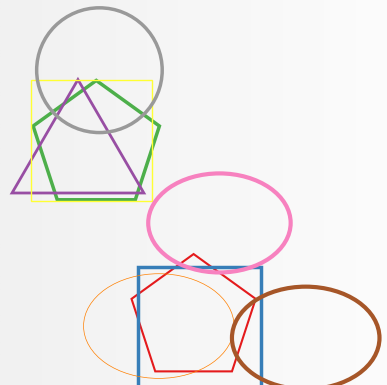[{"shape": "pentagon", "thickness": 1.5, "radius": 0.84, "center": [0.5, 0.172]}, {"shape": "square", "thickness": 2.5, "radius": 0.8, "center": [0.514, 0.147]}, {"shape": "pentagon", "thickness": 2.5, "radius": 0.86, "center": [0.248, 0.62]}, {"shape": "triangle", "thickness": 2, "radius": 0.98, "center": [0.201, 0.597]}, {"shape": "oval", "thickness": 0.5, "radius": 0.97, "center": [0.41, 0.153]}, {"shape": "square", "thickness": 1, "radius": 0.78, "center": [0.237, 0.635]}, {"shape": "oval", "thickness": 3, "radius": 0.95, "center": [0.789, 0.122]}, {"shape": "oval", "thickness": 3, "radius": 0.92, "center": [0.566, 0.421]}, {"shape": "circle", "thickness": 2.5, "radius": 0.81, "center": [0.257, 0.818]}]